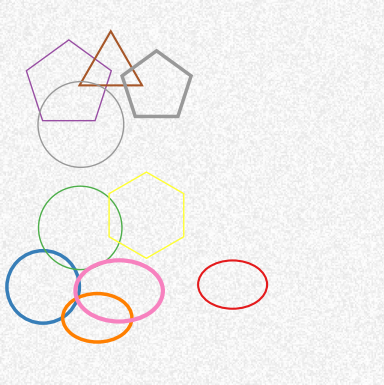[{"shape": "oval", "thickness": 1.5, "radius": 0.45, "center": [0.604, 0.261]}, {"shape": "circle", "thickness": 2.5, "radius": 0.47, "center": [0.112, 0.255]}, {"shape": "circle", "thickness": 1, "radius": 0.54, "center": [0.208, 0.408]}, {"shape": "pentagon", "thickness": 1, "radius": 0.58, "center": [0.179, 0.78]}, {"shape": "oval", "thickness": 2.5, "radius": 0.45, "center": [0.253, 0.175]}, {"shape": "hexagon", "thickness": 1, "radius": 0.56, "center": [0.38, 0.441]}, {"shape": "triangle", "thickness": 1.5, "radius": 0.47, "center": [0.288, 0.825]}, {"shape": "oval", "thickness": 3, "radius": 0.57, "center": [0.309, 0.244]}, {"shape": "circle", "thickness": 1, "radius": 0.56, "center": [0.21, 0.677]}, {"shape": "pentagon", "thickness": 2.5, "radius": 0.47, "center": [0.407, 0.774]}]